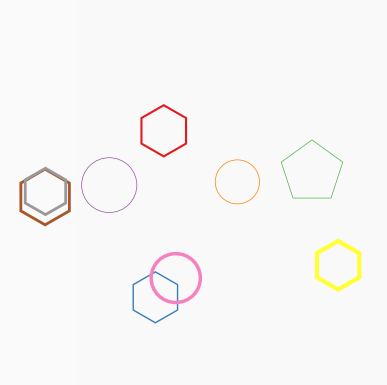[{"shape": "hexagon", "thickness": 1.5, "radius": 0.33, "center": [0.423, 0.66]}, {"shape": "hexagon", "thickness": 1, "radius": 0.33, "center": [0.401, 0.228]}, {"shape": "pentagon", "thickness": 0.5, "radius": 0.42, "center": [0.805, 0.553]}, {"shape": "circle", "thickness": 0.5, "radius": 0.36, "center": [0.282, 0.519]}, {"shape": "circle", "thickness": 0.5, "radius": 0.29, "center": [0.613, 0.528]}, {"shape": "hexagon", "thickness": 3, "radius": 0.32, "center": [0.873, 0.311]}, {"shape": "hexagon", "thickness": 2, "radius": 0.36, "center": [0.116, 0.488]}, {"shape": "circle", "thickness": 2.5, "radius": 0.32, "center": [0.454, 0.278]}, {"shape": "hexagon", "thickness": 2, "radius": 0.3, "center": [0.117, 0.503]}]